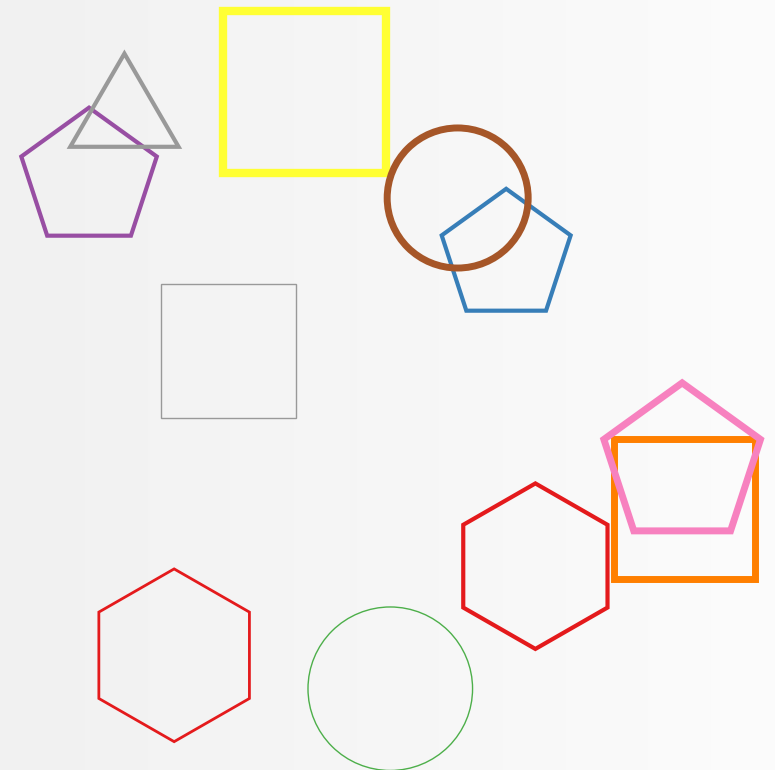[{"shape": "hexagon", "thickness": 1.5, "radius": 0.54, "center": [0.691, 0.265]}, {"shape": "hexagon", "thickness": 1, "radius": 0.56, "center": [0.225, 0.149]}, {"shape": "pentagon", "thickness": 1.5, "radius": 0.44, "center": [0.653, 0.667]}, {"shape": "circle", "thickness": 0.5, "radius": 0.53, "center": [0.504, 0.106]}, {"shape": "pentagon", "thickness": 1.5, "radius": 0.46, "center": [0.115, 0.768]}, {"shape": "square", "thickness": 2.5, "radius": 0.45, "center": [0.883, 0.339]}, {"shape": "square", "thickness": 3, "radius": 0.53, "center": [0.393, 0.881]}, {"shape": "circle", "thickness": 2.5, "radius": 0.45, "center": [0.591, 0.743]}, {"shape": "pentagon", "thickness": 2.5, "radius": 0.53, "center": [0.88, 0.397]}, {"shape": "square", "thickness": 0.5, "radius": 0.44, "center": [0.294, 0.545]}, {"shape": "triangle", "thickness": 1.5, "radius": 0.4, "center": [0.161, 0.85]}]